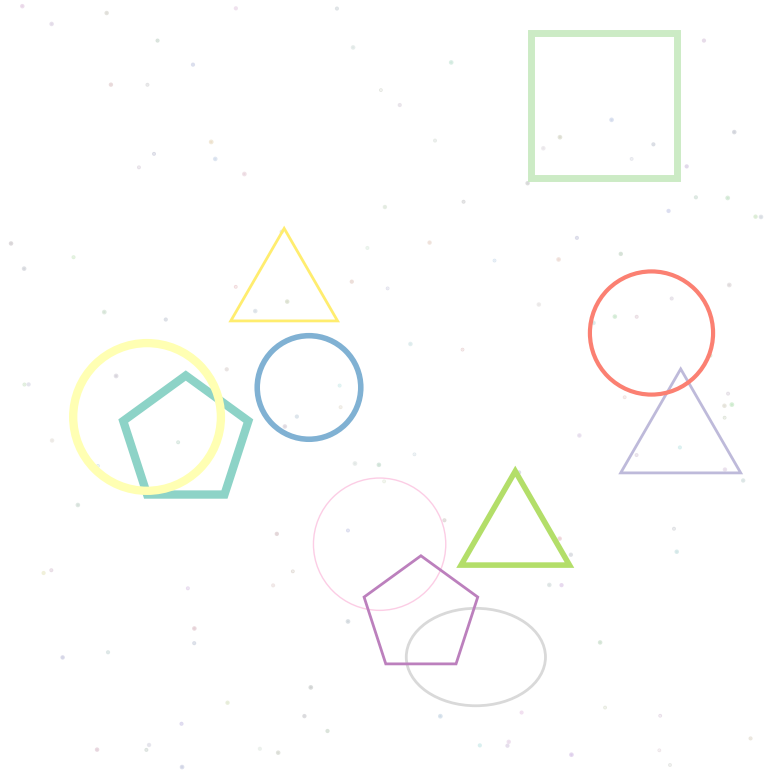[{"shape": "pentagon", "thickness": 3, "radius": 0.43, "center": [0.241, 0.427]}, {"shape": "circle", "thickness": 3, "radius": 0.48, "center": [0.191, 0.459]}, {"shape": "triangle", "thickness": 1, "radius": 0.45, "center": [0.884, 0.431]}, {"shape": "circle", "thickness": 1.5, "radius": 0.4, "center": [0.846, 0.568]}, {"shape": "circle", "thickness": 2, "radius": 0.34, "center": [0.401, 0.497]}, {"shape": "triangle", "thickness": 2, "radius": 0.41, "center": [0.669, 0.307]}, {"shape": "circle", "thickness": 0.5, "radius": 0.43, "center": [0.493, 0.293]}, {"shape": "oval", "thickness": 1, "radius": 0.45, "center": [0.618, 0.147]}, {"shape": "pentagon", "thickness": 1, "radius": 0.39, "center": [0.547, 0.201]}, {"shape": "square", "thickness": 2.5, "radius": 0.47, "center": [0.785, 0.863]}, {"shape": "triangle", "thickness": 1, "radius": 0.4, "center": [0.369, 0.623]}]